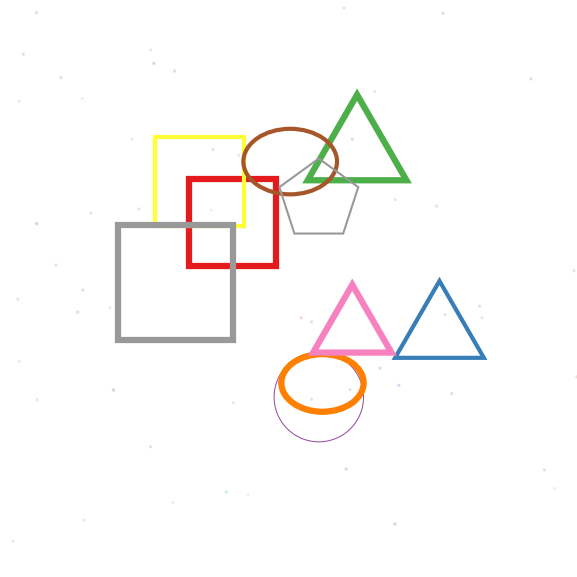[{"shape": "square", "thickness": 3, "radius": 0.38, "center": [0.402, 0.614]}, {"shape": "triangle", "thickness": 2, "radius": 0.44, "center": [0.761, 0.424]}, {"shape": "triangle", "thickness": 3, "radius": 0.49, "center": [0.618, 0.736]}, {"shape": "circle", "thickness": 0.5, "radius": 0.39, "center": [0.552, 0.312]}, {"shape": "oval", "thickness": 3, "radius": 0.36, "center": [0.558, 0.336]}, {"shape": "square", "thickness": 2, "radius": 0.39, "center": [0.345, 0.686]}, {"shape": "oval", "thickness": 2, "radius": 0.41, "center": [0.503, 0.719]}, {"shape": "triangle", "thickness": 3, "radius": 0.39, "center": [0.61, 0.428]}, {"shape": "pentagon", "thickness": 1, "radius": 0.36, "center": [0.552, 0.653]}, {"shape": "square", "thickness": 3, "radius": 0.5, "center": [0.304, 0.509]}]